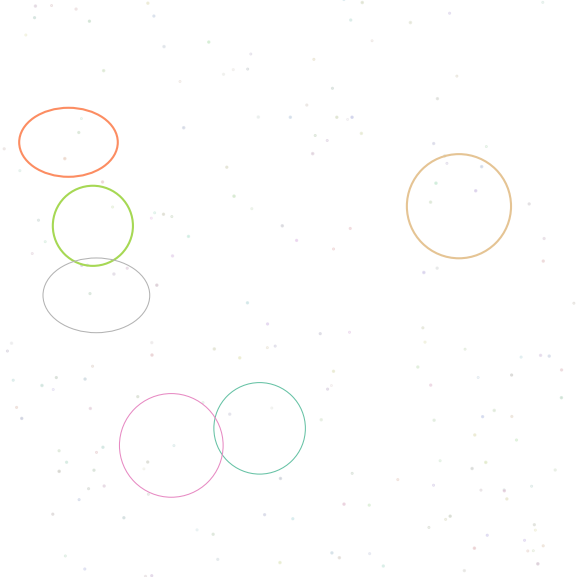[{"shape": "circle", "thickness": 0.5, "radius": 0.4, "center": [0.45, 0.257]}, {"shape": "oval", "thickness": 1, "radius": 0.43, "center": [0.119, 0.753]}, {"shape": "circle", "thickness": 0.5, "radius": 0.45, "center": [0.297, 0.228]}, {"shape": "circle", "thickness": 1, "radius": 0.35, "center": [0.161, 0.608]}, {"shape": "circle", "thickness": 1, "radius": 0.45, "center": [0.795, 0.642]}, {"shape": "oval", "thickness": 0.5, "radius": 0.46, "center": [0.167, 0.488]}]